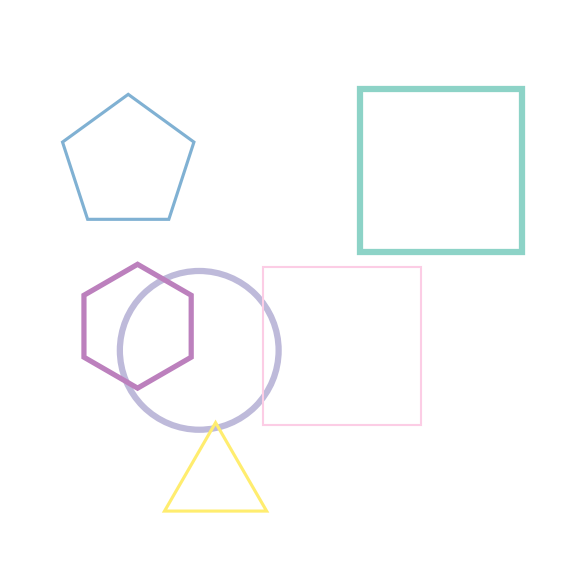[{"shape": "square", "thickness": 3, "radius": 0.7, "center": [0.764, 0.704]}, {"shape": "circle", "thickness": 3, "radius": 0.69, "center": [0.345, 0.392]}, {"shape": "pentagon", "thickness": 1.5, "radius": 0.6, "center": [0.222, 0.716]}, {"shape": "square", "thickness": 1, "radius": 0.69, "center": [0.592, 0.4]}, {"shape": "hexagon", "thickness": 2.5, "radius": 0.54, "center": [0.238, 0.434]}, {"shape": "triangle", "thickness": 1.5, "radius": 0.51, "center": [0.373, 0.165]}]